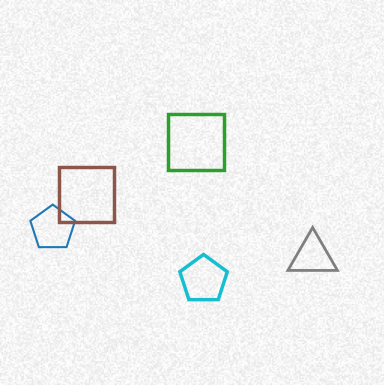[{"shape": "pentagon", "thickness": 1.5, "radius": 0.31, "center": [0.137, 0.407]}, {"shape": "square", "thickness": 2.5, "radius": 0.36, "center": [0.51, 0.632]}, {"shape": "square", "thickness": 2.5, "radius": 0.36, "center": [0.225, 0.494]}, {"shape": "triangle", "thickness": 2, "radius": 0.37, "center": [0.812, 0.335]}, {"shape": "pentagon", "thickness": 2.5, "radius": 0.32, "center": [0.529, 0.274]}]